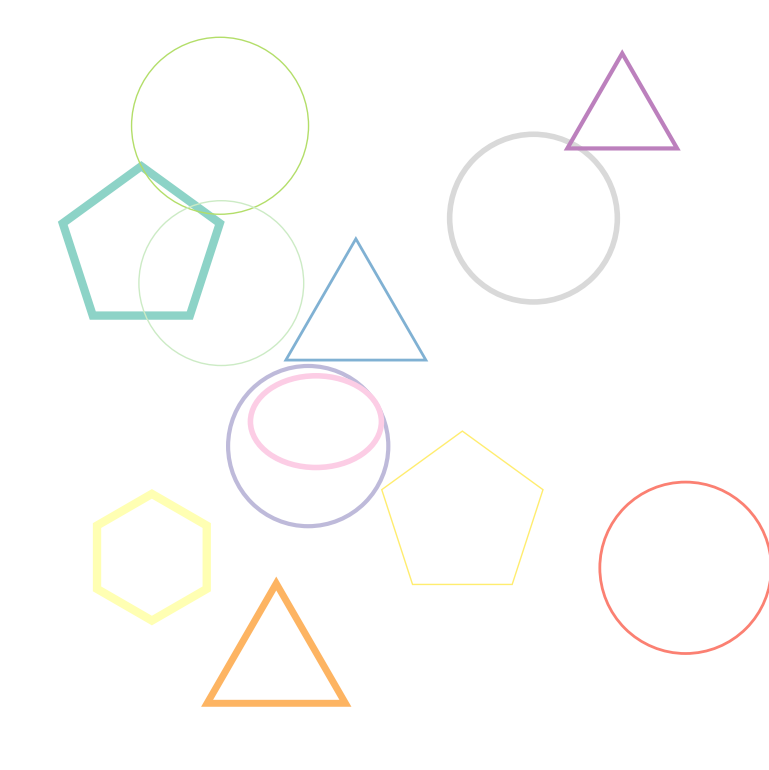[{"shape": "pentagon", "thickness": 3, "radius": 0.54, "center": [0.184, 0.677]}, {"shape": "hexagon", "thickness": 3, "radius": 0.41, "center": [0.197, 0.276]}, {"shape": "circle", "thickness": 1.5, "radius": 0.52, "center": [0.4, 0.421]}, {"shape": "circle", "thickness": 1, "radius": 0.56, "center": [0.89, 0.263]}, {"shape": "triangle", "thickness": 1, "radius": 0.52, "center": [0.462, 0.585]}, {"shape": "triangle", "thickness": 2.5, "radius": 0.52, "center": [0.359, 0.138]}, {"shape": "circle", "thickness": 0.5, "radius": 0.57, "center": [0.286, 0.837]}, {"shape": "oval", "thickness": 2, "radius": 0.43, "center": [0.41, 0.452]}, {"shape": "circle", "thickness": 2, "radius": 0.54, "center": [0.693, 0.717]}, {"shape": "triangle", "thickness": 1.5, "radius": 0.41, "center": [0.808, 0.848]}, {"shape": "circle", "thickness": 0.5, "radius": 0.54, "center": [0.287, 0.632]}, {"shape": "pentagon", "thickness": 0.5, "radius": 0.55, "center": [0.6, 0.33]}]